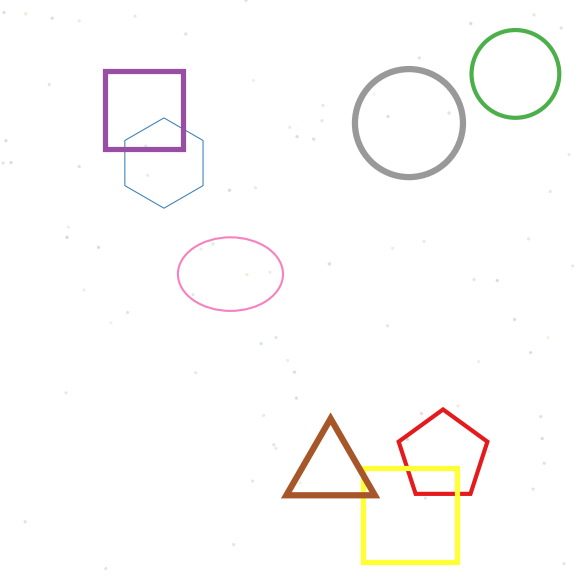[{"shape": "pentagon", "thickness": 2, "radius": 0.4, "center": [0.767, 0.209]}, {"shape": "hexagon", "thickness": 0.5, "radius": 0.39, "center": [0.284, 0.717]}, {"shape": "circle", "thickness": 2, "radius": 0.38, "center": [0.892, 0.871]}, {"shape": "square", "thickness": 2.5, "radius": 0.34, "center": [0.249, 0.809]}, {"shape": "square", "thickness": 2.5, "radius": 0.41, "center": [0.711, 0.107]}, {"shape": "triangle", "thickness": 3, "radius": 0.44, "center": [0.572, 0.186]}, {"shape": "oval", "thickness": 1, "radius": 0.45, "center": [0.399, 0.524]}, {"shape": "circle", "thickness": 3, "radius": 0.47, "center": [0.708, 0.786]}]